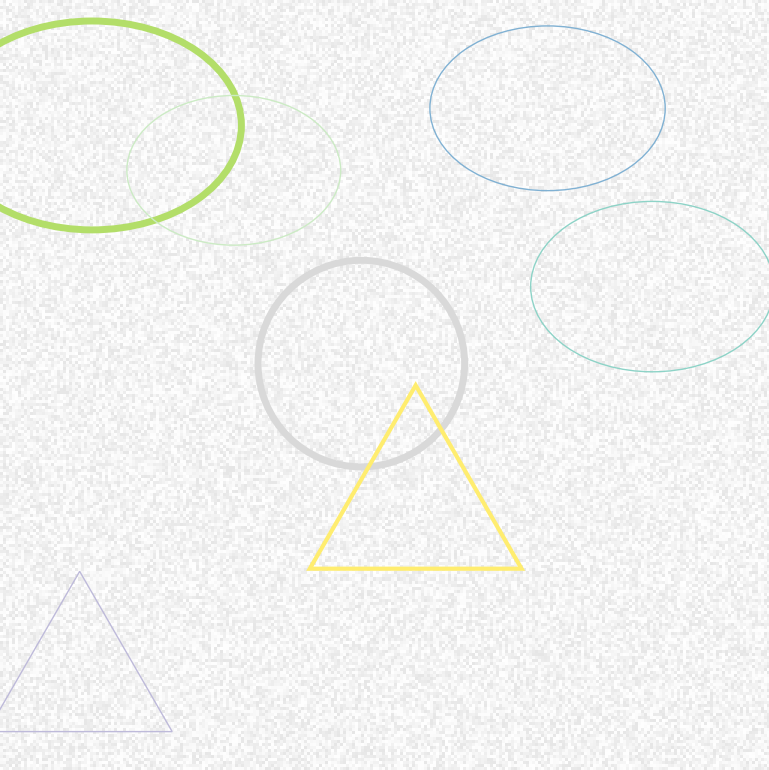[{"shape": "oval", "thickness": 0.5, "radius": 0.79, "center": [0.847, 0.628]}, {"shape": "triangle", "thickness": 0.5, "radius": 0.69, "center": [0.103, 0.119]}, {"shape": "oval", "thickness": 0.5, "radius": 0.76, "center": [0.711, 0.859]}, {"shape": "oval", "thickness": 2.5, "radius": 0.97, "center": [0.12, 0.837]}, {"shape": "circle", "thickness": 2.5, "radius": 0.67, "center": [0.469, 0.528]}, {"shape": "oval", "thickness": 0.5, "radius": 0.69, "center": [0.304, 0.779]}, {"shape": "triangle", "thickness": 1.5, "radius": 0.79, "center": [0.54, 0.341]}]